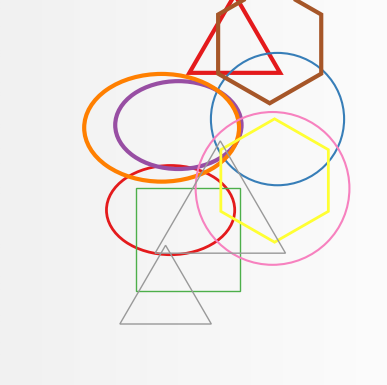[{"shape": "oval", "thickness": 2, "radius": 0.83, "center": [0.44, 0.454]}, {"shape": "triangle", "thickness": 3, "radius": 0.68, "center": [0.606, 0.878]}, {"shape": "circle", "thickness": 1.5, "radius": 0.86, "center": [0.716, 0.691]}, {"shape": "square", "thickness": 1, "radius": 0.67, "center": [0.486, 0.379]}, {"shape": "oval", "thickness": 3, "radius": 0.82, "center": [0.46, 0.675]}, {"shape": "oval", "thickness": 3, "radius": 1.0, "center": [0.417, 0.668]}, {"shape": "hexagon", "thickness": 2, "radius": 0.8, "center": [0.709, 0.531]}, {"shape": "hexagon", "thickness": 3, "radius": 0.77, "center": [0.696, 0.885]}, {"shape": "circle", "thickness": 1.5, "radius": 0.99, "center": [0.703, 0.511]}, {"shape": "triangle", "thickness": 1, "radius": 0.97, "center": [0.568, 0.44]}, {"shape": "triangle", "thickness": 1, "radius": 0.68, "center": [0.427, 0.227]}]